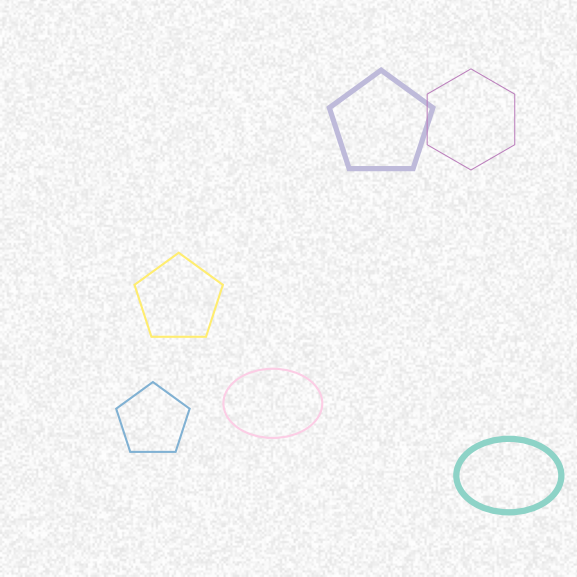[{"shape": "oval", "thickness": 3, "radius": 0.45, "center": [0.881, 0.176]}, {"shape": "pentagon", "thickness": 2.5, "radius": 0.47, "center": [0.66, 0.783]}, {"shape": "pentagon", "thickness": 1, "radius": 0.33, "center": [0.265, 0.271]}, {"shape": "oval", "thickness": 1, "radius": 0.43, "center": [0.472, 0.301]}, {"shape": "hexagon", "thickness": 0.5, "radius": 0.44, "center": [0.816, 0.792]}, {"shape": "pentagon", "thickness": 1, "radius": 0.4, "center": [0.309, 0.481]}]